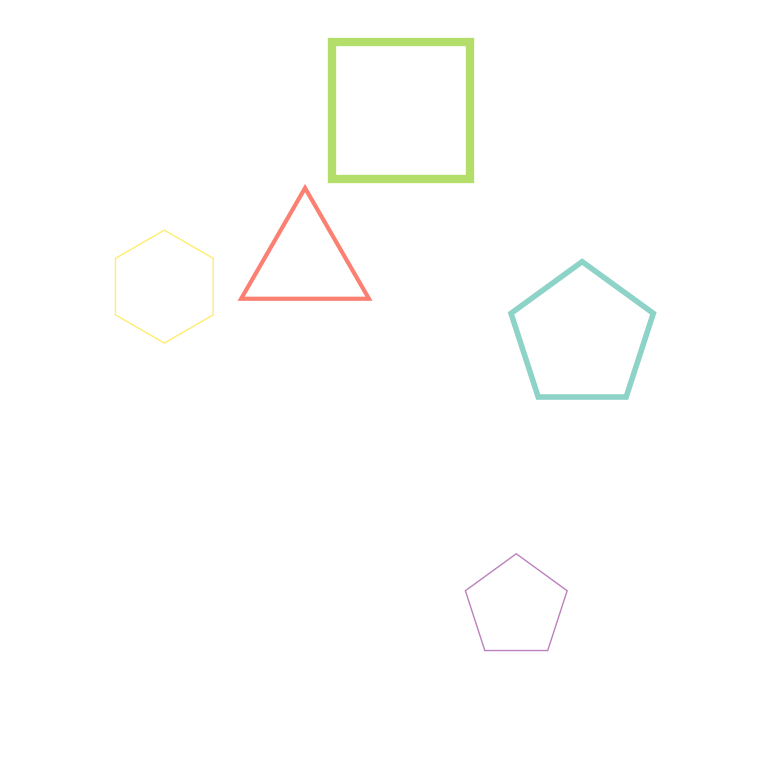[{"shape": "pentagon", "thickness": 2, "radius": 0.49, "center": [0.756, 0.563]}, {"shape": "triangle", "thickness": 1.5, "radius": 0.48, "center": [0.396, 0.66]}, {"shape": "square", "thickness": 3, "radius": 0.45, "center": [0.52, 0.857]}, {"shape": "pentagon", "thickness": 0.5, "radius": 0.35, "center": [0.67, 0.211]}, {"shape": "hexagon", "thickness": 0.5, "radius": 0.37, "center": [0.213, 0.628]}]